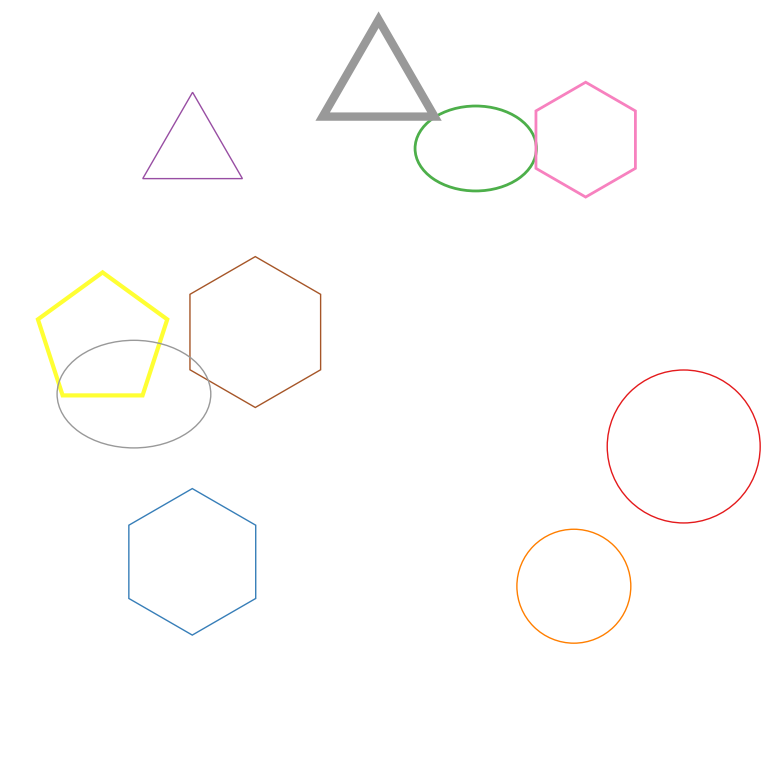[{"shape": "circle", "thickness": 0.5, "radius": 0.5, "center": [0.888, 0.42]}, {"shape": "hexagon", "thickness": 0.5, "radius": 0.48, "center": [0.25, 0.27]}, {"shape": "oval", "thickness": 1, "radius": 0.39, "center": [0.618, 0.807]}, {"shape": "triangle", "thickness": 0.5, "radius": 0.37, "center": [0.25, 0.805]}, {"shape": "circle", "thickness": 0.5, "radius": 0.37, "center": [0.745, 0.239]}, {"shape": "pentagon", "thickness": 1.5, "radius": 0.44, "center": [0.133, 0.558]}, {"shape": "hexagon", "thickness": 0.5, "radius": 0.49, "center": [0.332, 0.569]}, {"shape": "hexagon", "thickness": 1, "radius": 0.37, "center": [0.761, 0.819]}, {"shape": "oval", "thickness": 0.5, "radius": 0.5, "center": [0.174, 0.488]}, {"shape": "triangle", "thickness": 3, "radius": 0.42, "center": [0.492, 0.891]}]